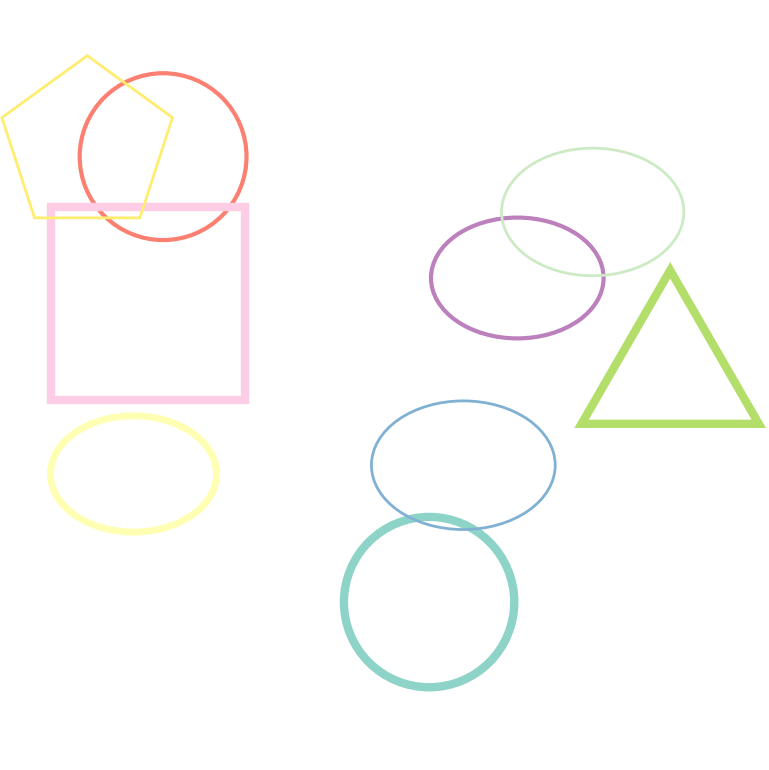[{"shape": "circle", "thickness": 3, "radius": 0.55, "center": [0.557, 0.218]}, {"shape": "oval", "thickness": 2.5, "radius": 0.54, "center": [0.173, 0.384]}, {"shape": "circle", "thickness": 1.5, "radius": 0.54, "center": [0.212, 0.797]}, {"shape": "oval", "thickness": 1, "radius": 0.6, "center": [0.602, 0.396]}, {"shape": "triangle", "thickness": 3, "radius": 0.66, "center": [0.87, 0.516]}, {"shape": "square", "thickness": 3, "radius": 0.63, "center": [0.192, 0.606]}, {"shape": "oval", "thickness": 1.5, "radius": 0.56, "center": [0.672, 0.639]}, {"shape": "oval", "thickness": 1, "radius": 0.59, "center": [0.77, 0.725]}, {"shape": "pentagon", "thickness": 1, "radius": 0.58, "center": [0.113, 0.811]}]